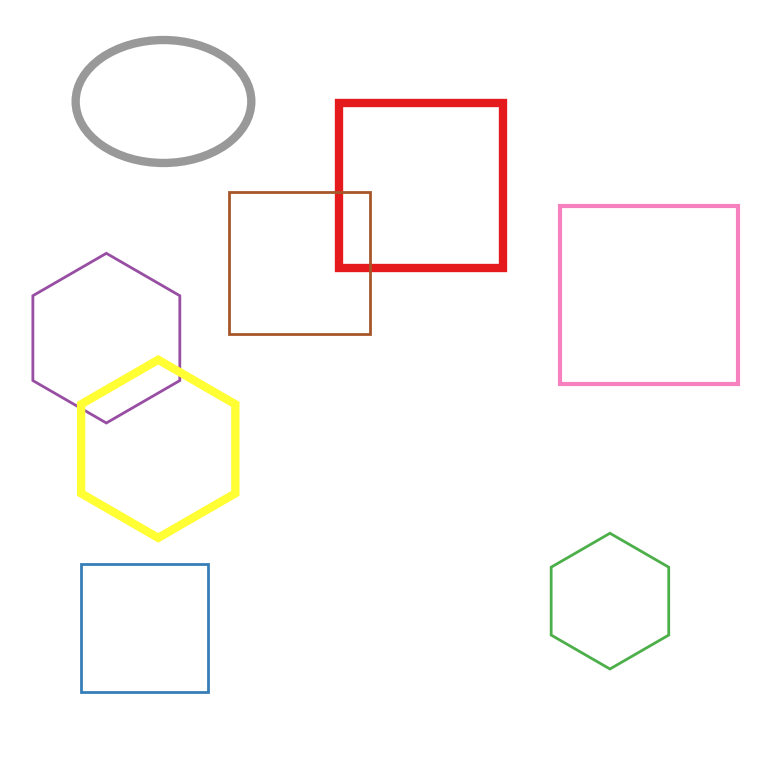[{"shape": "square", "thickness": 3, "radius": 0.53, "center": [0.547, 0.76]}, {"shape": "square", "thickness": 1, "radius": 0.41, "center": [0.188, 0.185]}, {"shape": "hexagon", "thickness": 1, "radius": 0.44, "center": [0.792, 0.219]}, {"shape": "hexagon", "thickness": 1, "radius": 0.55, "center": [0.138, 0.561]}, {"shape": "hexagon", "thickness": 3, "radius": 0.58, "center": [0.205, 0.417]}, {"shape": "square", "thickness": 1, "radius": 0.46, "center": [0.389, 0.659]}, {"shape": "square", "thickness": 1.5, "radius": 0.58, "center": [0.843, 0.616]}, {"shape": "oval", "thickness": 3, "radius": 0.57, "center": [0.212, 0.868]}]